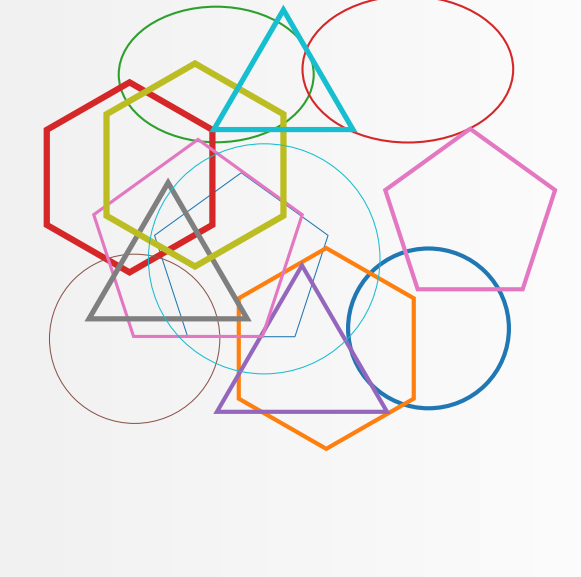[{"shape": "pentagon", "thickness": 0.5, "radius": 0.78, "center": [0.415, 0.543]}, {"shape": "circle", "thickness": 2, "radius": 0.69, "center": [0.737, 0.43]}, {"shape": "hexagon", "thickness": 2, "radius": 0.87, "center": [0.561, 0.396]}, {"shape": "oval", "thickness": 1, "radius": 0.84, "center": [0.372, 0.87]}, {"shape": "oval", "thickness": 1, "radius": 0.91, "center": [0.702, 0.879]}, {"shape": "hexagon", "thickness": 3, "radius": 0.82, "center": [0.223, 0.692]}, {"shape": "triangle", "thickness": 2, "radius": 0.84, "center": [0.52, 0.371]}, {"shape": "circle", "thickness": 0.5, "radius": 0.73, "center": [0.232, 0.412]}, {"shape": "pentagon", "thickness": 1.5, "radius": 0.94, "center": [0.341, 0.569]}, {"shape": "pentagon", "thickness": 2, "radius": 0.77, "center": [0.809, 0.622]}, {"shape": "triangle", "thickness": 2.5, "radius": 0.79, "center": [0.289, 0.526]}, {"shape": "hexagon", "thickness": 3, "radius": 0.88, "center": [0.335, 0.713]}, {"shape": "triangle", "thickness": 2.5, "radius": 0.69, "center": [0.488, 0.844]}, {"shape": "circle", "thickness": 0.5, "radius": 1.0, "center": [0.455, 0.551]}]